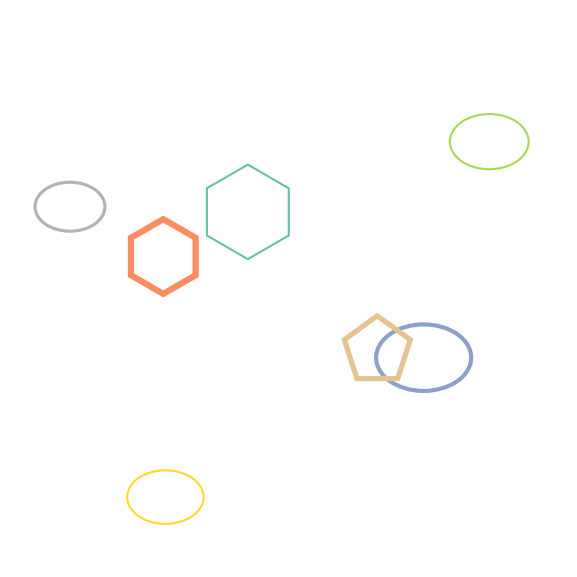[{"shape": "hexagon", "thickness": 1, "radius": 0.41, "center": [0.429, 0.632]}, {"shape": "hexagon", "thickness": 3, "radius": 0.32, "center": [0.283, 0.555]}, {"shape": "oval", "thickness": 2, "radius": 0.41, "center": [0.734, 0.38]}, {"shape": "oval", "thickness": 1, "radius": 0.34, "center": [0.847, 0.754]}, {"shape": "oval", "thickness": 1, "radius": 0.33, "center": [0.286, 0.138]}, {"shape": "pentagon", "thickness": 2.5, "radius": 0.3, "center": [0.653, 0.392]}, {"shape": "oval", "thickness": 1.5, "radius": 0.3, "center": [0.121, 0.641]}]